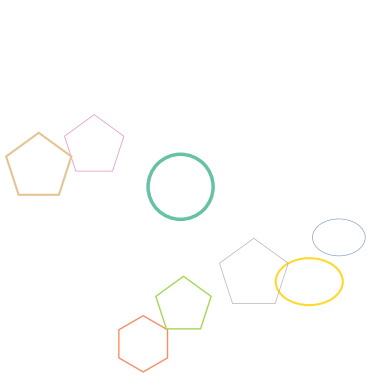[{"shape": "circle", "thickness": 2.5, "radius": 0.42, "center": [0.469, 0.515]}, {"shape": "hexagon", "thickness": 1, "radius": 0.36, "center": [0.372, 0.107]}, {"shape": "oval", "thickness": 0.5, "radius": 0.34, "center": [0.88, 0.383]}, {"shape": "pentagon", "thickness": 0.5, "radius": 0.41, "center": [0.245, 0.621]}, {"shape": "pentagon", "thickness": 1, "radius": 0.38, "center": [0.477, 0.207]}, {"shape": "oval", "thickness": 1.5, "radius": 0.44, "center": [0.803, 0.268]}, {"shape": "pentagon", "thickness": 1.5, "radius": 0.45, "center": [0.101, 0.566]}, {"shape": "pentagon", "thickness": 0.5, "radius": 0.47, "center": [0.659, 0.287]}]